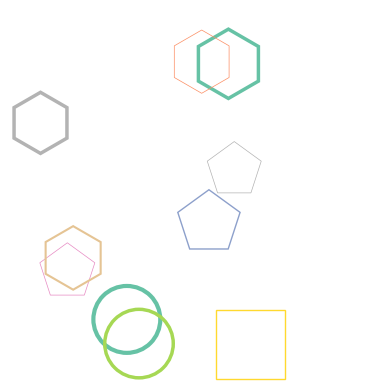[{"shape": "circle", "thickness": 3, "radius": 0.43, "center": [0.329, 0.17]}, {"shape": "hexagon", "thickness": 2.5, "radius": 0.45, "center": [0.593, 0.834]}, {"shape": "hexagon", "thickness": 0.5, "radius": 0.41, "center": [0.524, 0.84]}, {"shape": "pentagon", "thickness": 1, "radius": 0.43, "center": [0.543, 0.422]}, {"shape": "pentagon", "thickness": 0.5, "radius": 0.38, "center": [0.175, 0.294]}, {"shape": "circle", "thickness": 2.5, "radius": 0.44, "center": [0.361, 0.108]}, {"shape": "square", "thickness": 1, "radius": 0.45, "center": [0.651, 0.105]}, {"shape": "hexagon", "thickness": 1.5, "radius": 0.41, "center": [0.19, 0.33]}, {"shape": "hexagon", "thickness": 2.5, "radius": 0.4, "center": [0.105, 0.681]}, {"shape": "pentagon", "thickness": 0.5, "radius": 0.37, "center": [0.608, 0.559]}]